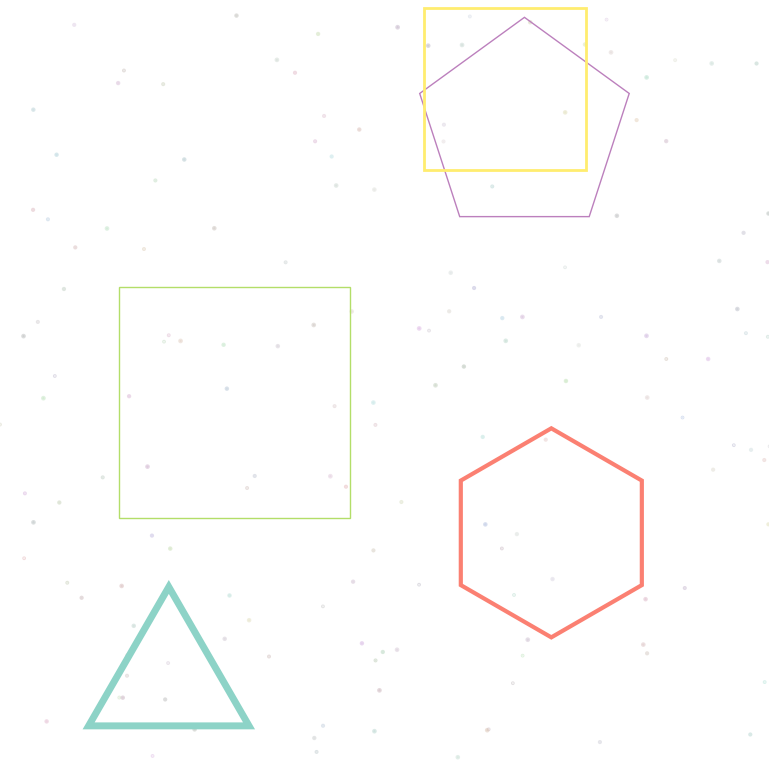[{"shape": "triangle", "thickness": 2.5, "radius": 0.6, "center": [0.219, 0.117]}, {"shape": "hexagon", "thickness": 1.5, "radius": 0.68, "center": [0.716, 0.308]}, {"shape": "square", "thickness": 0.5, "radius": 0.75, "center": [0.305, 0.477]}, {"shape": "pentagon", "thickness": 0.5, "radius": 0.72, "center": [0.681, 0.834]}, {"shape": "square", "thickness": 1, "radius": 0.53, "center": [0.656, 0.884]}]